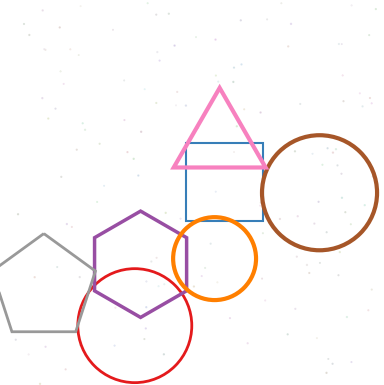[{"shape": "circle", "thickness": 2, "radius": 0.74, "center": [0.35, 0.154]}, {"shape": "square", "thickness": 1.5, "radius": 0.5, "center": [0.583, 0.528]}, {"shape": "hexagon", "thickness": 2.5, "radius": 0.69, "center": [0.365, 0.314]}, {"shape": "circle", "thickness": 3, "radius": 0.54, "center": [0.557, 0.328]}, {"shape": "circle", "thickness": 3, "radius": 0.75, "center": [0.83, 0.499]}, {"shape": "triangle", "thickness": 3, "radius": 0.69, "center": [0.571, 0.634]}, {"shape": "pentagon", "thickness": 2, "radius": 0.7, "center": [0.114, 0.252]}]